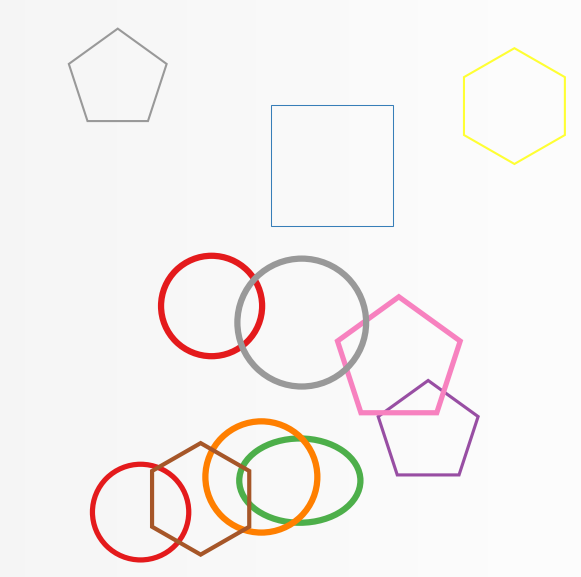[{"shape": "circle", "thickness": 2.5, "radius": 0.41, "center": [0.242, 0.112]}, {"shape": "circle", "thickness": 3, "radius": 0.43, "center": [0.364, 0.469]}, {"shape": "square", "thickness": 0.5, "radius": 0.52, "center": [0.571, 0.712]}, {"shape": "oval", "thickness": 3, "radius": 0.52, "center": [0.516, 0.167]}, {"shape": "pentagon", "thickness": 1.5, "radius": 0.45, "center": [0.737, 0.25]}, {"shape": "circle", "thickness": 3, "radius": 0.48, "center": [0.45, 0.173]}, {"shape": "hexagon", "thickness": 1, "radius": 0.5, "center": [0.885, 0.815]}, {"shape": "hexagon", "thickness": 2, "radius": 0.48, "center": [0.345, 0.135]}, {"shape": "pentagon", "thickness": 2.5, "radius": 0.55, "center": [0.686, 0.374]}, {"shape": "circle", "thickness": 3, "radius": 0.55, "center": [0.519, 0.441]}, {"shape": "pentagon", "thickness": 1, "radius": 0.44, "center": [0.203, 0.861]}]